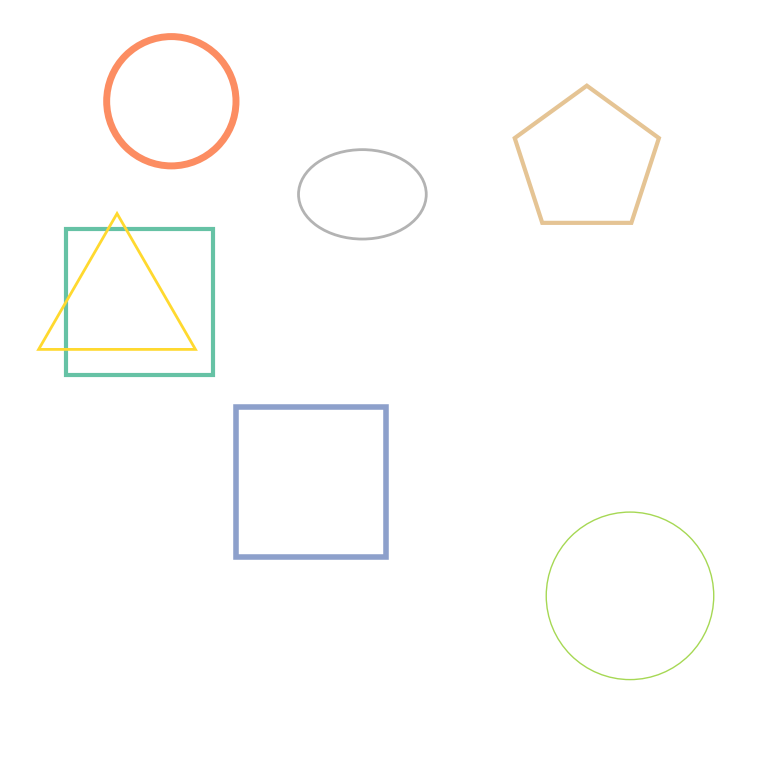[{"shape": "square", "thickness": 1.5, "radius": 0.48, "center": [0.181, 0.607]}, {"shape": "circle", "thickness": 2.5, "radius": 0.42, "center": [0.223, 0.869]}, {"shape": "square", "thickness": 2, "radius": 0.49, "center": [0.404, 0.374]}, {"shape": "circle", "thickness": 0.5, "radius": 0.54, "center": [0.818, 0.226]}, {"shape": "triangle", "thickness": 1, "radius": 0.59, "center": [0.152, 0.605]}, {"shape": "pentagon", "thickness": 1.5, "radius": 0.49, "center": [0.762, 0.79]}, {"shape": "oval", "thickness": 1, "radius": 0.41, "center": [0.471, 0.748]}]